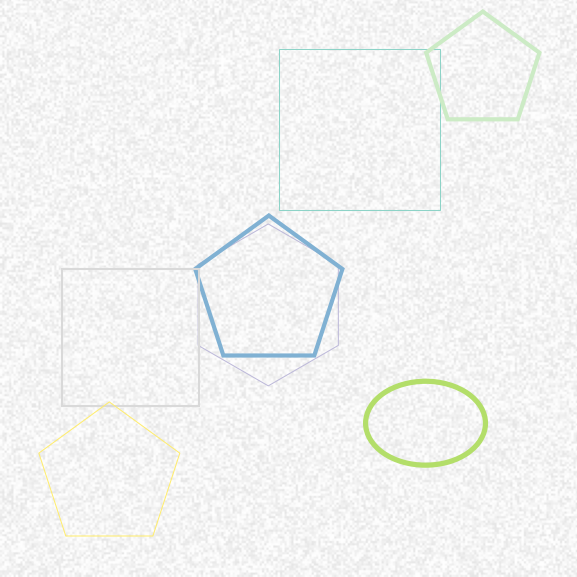[{"shape": "square", "thickness": 0.5, "radius": 0.7, "center": [0.623, 0.775]}, {"shape": "hexagon", "thickness": 0.5, "radius": 0.7, "center": [0.465, 0.471]}, {"shape": "pentagon", "thickness": 2, "radius": 0.67, "center": [0.465, 0.492]}, {"shape": "oval", "thickness": 2.5, "radius": 0.52, "center": [0.737, 0.266]}, {"shape": "square", "thickness": 1, "radius": 0.59, "center": [0.226, 0.414]}, {"shape": "pentagon", "thickness": 2, "radius": 0.52, "center": [0.836, 0.876]}, {"shape": "pentagon", "thickness": 0.5, "radius": 0.64, "center": [0.189, 0.175]}]